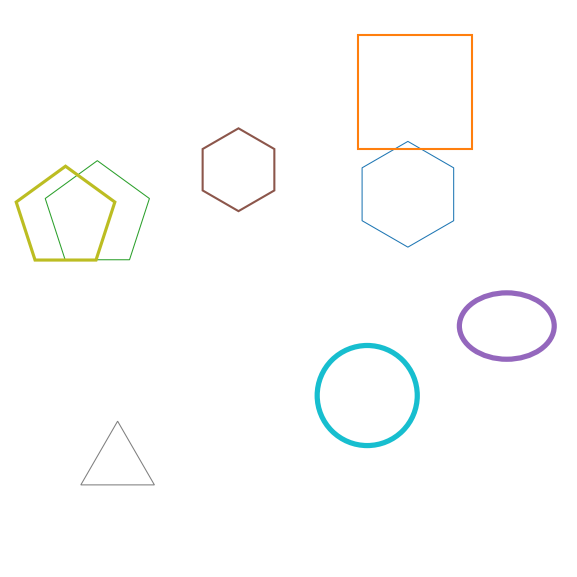[{"shape": "hexagon", "thickness": 0.5, "radius": 0.46, "center": [0.706, 0.663]}, {"shape": "square", "thickness": 1, "radius": 0.49, "center": [0.718, 0.84]}, {"shape": "pentagon", "thickness": 0.5, "radius": 0.47, "center": [0.169, 0.626]}, {"shape": "oval", "thickness": 2.5, "radius": 0.41, "center": [0.878, 0.435]}, {"shape": "hexagon", "thickness": 1, "radius": 0.36, "center": [0.413, 0.705]}, {"shape": "triangle", "thickness": 0.5, "radius": 0.37, "center": [0.204, 0.196]}, {"shape": "pentagon", "thickness": 1.5, "radius": 0.45, "center": [0.113, 0.621]}, {"shape": "circle", "thickness": 2.5, "radius": 0.43, "center": [0.636, 0.314]}]